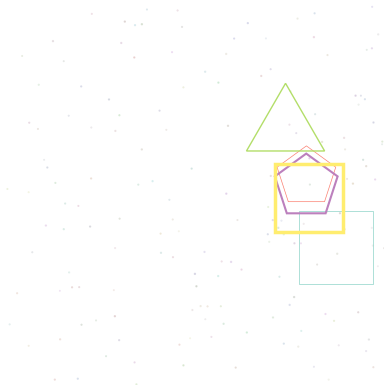[{"shape": "square", "thickness": 0.5, "radius": 0.48, "center": [0.873, 0.357]}, {"shape": "pentagon", "thickness": 0.5, "radius": 0.4, "center": [0.796, 0.541]}, {"shape": "triangle", "thickness": 1, "radius": 0.59, "center": [0.742, 0.666]}, {"shape": "pentagon", "thickness": 1.5, "radius": 0.43, "center": [0.795, 0.515]}, {"shape": "square", "thickness": 2.5, "radius": 0.44, "center": [0.802, 0.486]}]